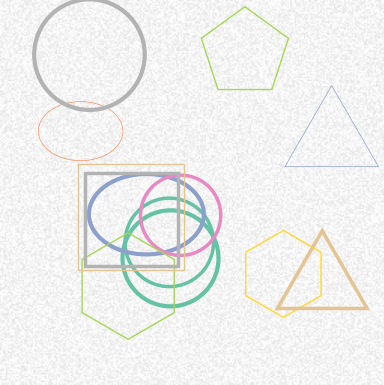[{"shape": "circle", "thickness": 2.5, "radius": 0.57, "center": [0.44, 0.37]}, {"shape": "circle", "thickness": 3, "radius": 0.62, "center": [0.443, 0.329]}, {"shape": "oval", "thickness": 0.5, "radius": 0.55, "center": [0.209, 0.659]}, {"shape": "oval", "thickness": 3, "radius": 0.75, "center": [0.38, 0.444]}, {"shape": "triangle", "thickness": 0.5, "radius": 0.7, "center": [0.862, 0.637]}, {"shape": "circle", "thickness": 2.5, "radius": 0.52, "center": [0.469, 0.441]}, {"shape": "pentagon", "thickness": 1, "radius": 0.59, "center": [0.636, 0.864]}, {"shape": "hexagon", "thickness": 1, "radius": 0.69, "center": [0.333, 0.257]}, {"shape": "hexagon", "thickness": 1, "radius": 0.56, "center": [0.736, 0.289]}, {"shape": "triangle", "thickness": 2.5, "radius": 0.67, "center": [0.837, 0.266]}, {"shape": "square", "thickness": 1, "radius": 0.69, "center": [0.34, 0.437]}, {"shape": "circle", "thickness": 3, "radius": 0.72, "center": [0.232, 0.858]}, {"shape": "square", "thickness": 2.5, "radius": 0.6, "center": [0.342, 0.431]}]